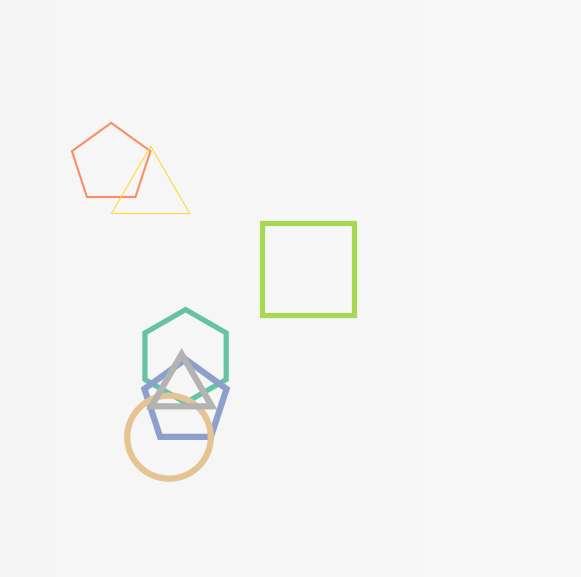[{"shape": "hexagon", "thickness": 2.5, "radius": 0.4, "center": [0.319, 0.382]}, {"shape": "pentagon", "thickness": 1, "radius": 0.35, "center": [0.191, 0.715]}, {"shape": "pentagon", "thickness": 3, "radius": 0.37, "center": [0.319, 0.303]}, {"shape": "square", "thickness": 2.5, "radius": 0.4, "center": [0.53, 0.533]}, {"shape": "triangle", "thickness": 0.5, "radius": 0.39, "center": [0.259, 0.668]}, {"shape": "circle", "thickness": 3, "radius": 0.36, "center": [0.291, 0.242]}, {"shape": "triangle", "thickness": 3, "radius": 0.3, "center": [0.312, 0.326]}]